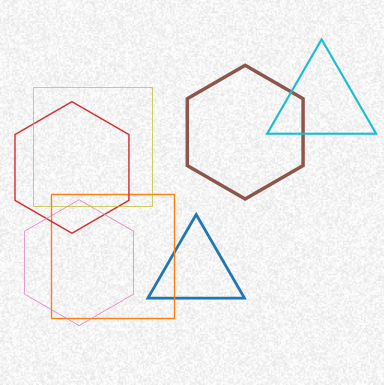[{"shape": "triangle", "thickness": 2, "radius": 0.72, "center": [0.51, 0.298]}, {"shape": "square", "thickness": 1, "radius": 0.8, "center": [0.292, 0.336]}, {"shape": "hexagon", "thickness": 1, "radius": 0.85, "center": [0.187, 0.565]}, {"shape": "hexagon", "thickness": 2.5, "radius": 0.87, "center": [0.637, 0.657]}, {"shape": "hexagon", "thickness": 0.5, "radius": 0.82, "center": [0.205, 0.318]}, {"shape": "square", "thickness": 0.5, "radius": 0.77, "center": [0.24, 0.62]}, {"shape": "triangle", "thickness": 1.5, "radius": 0.82, "center": [0.835, 0.734]}]